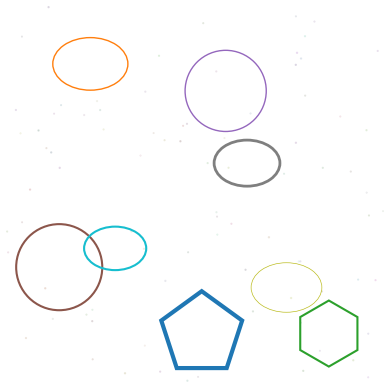[{"shape": "pentagon", "thickness": 3, "radius": 0.55, "center": [0.524, 0.133]}, {"shape": "oval", "thickness": 1, "radius": 0.49, "center": [0.235, 0.834]}, {"shape": "hexagon", "thickness": 1.5, "radius": 0.43, "center": [0.854, 0.134]}, {"shape": "circle", "thickness": 1, "radius": 0.53, "center": [0.586, 0.764]}, {"shape": "circle", "thickness": 1.5, "radius": 0.56, "center": [0.154, 0.306]}, {"shape": "oval", "thickness": 2, "radius": 0.43, "center": [0.642, 0.576]}, {"shape": "oval", "thickness": 0.5, "radius": 0.46, "center": [0.744, 0.253]}, {"shape": "oval", "thickness": 1.5, "radius": 0.4, "center": [0.299, 0.355]}]